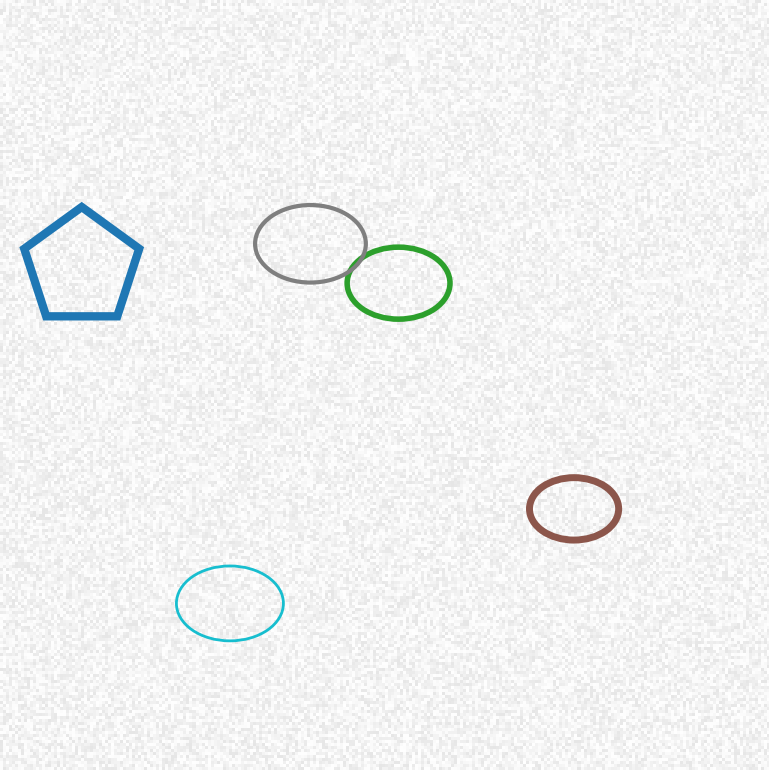[{"shape": "pentagon", "thickness": 3, "radius": 0.39, "center": [0.106, 0.653]}, {"shape": "oval", "thickness": 2, "radius": 0.33, "center": [0.518, 0.632]}, {"shape": "oval", "thickness": 2.5, "radius": 0.29, "center": [0.746, 0.339]}, {"shape": "oval", "thickness": 1.5, "radius": 0.36, "center": [0.403, 0.683]}, {"shape": "oval", "thickness": 1, "radius": 0.35, "center": [0.299, 0.216]}]